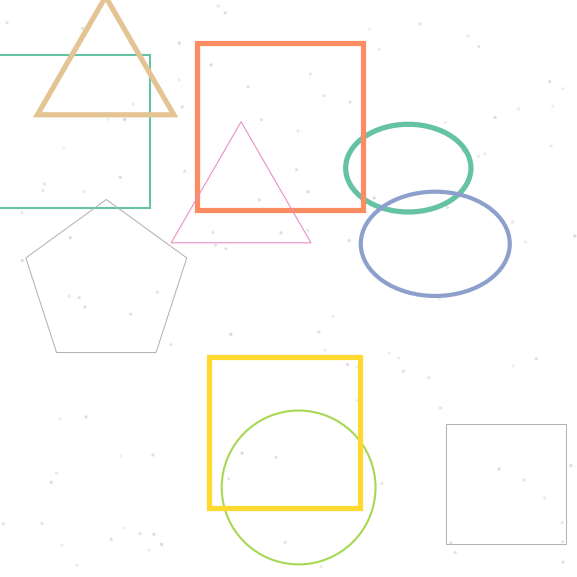[{"shape": "oval", "thickness": 2.5, "radius": 0.54, "center": [0.707, 0.708]}, {"shape": "square", "thickness": 1, "radius": 0.67, "center": [0.128, 0.771]}, {"shape": "square", "thickness": 2.5, "radius": 0.72, "center": [0.485, 0.78]}, {"shape": "oval", "thickness": 2, "radius": 0.64, "center": [0.754, 0.577]}, {"shape": "triangle", "thickness": 0.5, "radius": 0.7, "center": [0.417, 0.649]}, {"shape": "circle", "thickness": 1, "radius": 0.67, "center": [0.517, 0.155]}, {"shape": "square", "thickness": 2.5, "radius": 0.66, "center": [0.492, 0.25]}, {"shape": "triangle", "thickness": 2.5, "radius": 0.68, "center": [0.183, 0.869]}, {"shape": "square", "thickness": 0.5, "radius": 0.52, "center": [0.877, 0.16]}, {"shape": "pentagon", "thickness": 0.5, "radius": 0.73, "center": [0.184, 0.507]}]